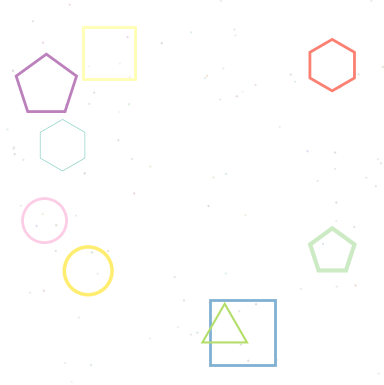[{"shape": "hexagon", "thickness": 0.5, "radius": 0.33, "center": [0.162, 0.623]}, {"shape": "square", "thickness": 2, "radius": 0.34, "center": [0.284, 0.862]}, {"shape": "hexagon", "thickness": 2, "radius": 0.33, "center": [0.863, 0.831]}, {"shape": "square", "thickness": 2, "radius": 0.42, "center": [0.63, 0.137]}, {"shape": "triangle", "thickness": 1.5, "radius": 0.33, "center": [0.584, 0.144]}, {"shape": "circle", "thickness": 2, "radius": 0.29, "center": [0.116, 0.427]}, {"shape": "pentagon", "thickness": 2, "radius": 0.41, "center": [0.12, 0.777]}, {"shape": "pentagon", "thickness": 3, "radius": 0.3, "center": [0.863, 0.346]}, {"shape": "circle", "thickness": 2.5, "radius": 0.31, "center": [0.229, 0.297]}]